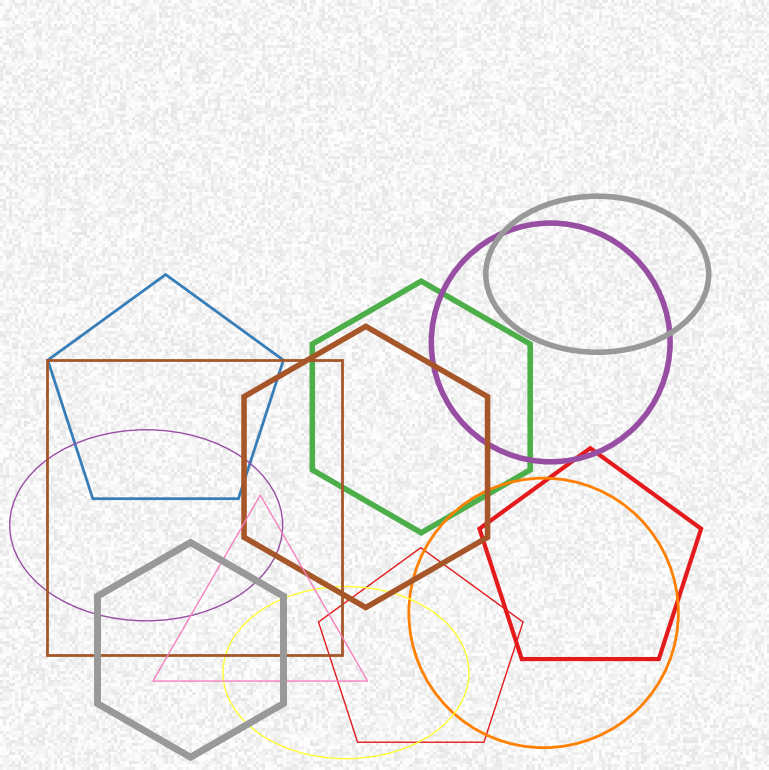[{"shape": "pentagon", "thickness": 0.5, "radius": 0.7, "center": [0.546, 0.149]}, {"shape": "pentagon", "thickness": 1.5, "radius": 0.76, "center": [0.767, 0.267]}, {"shape": "pentagon", "thickness": 1, "radius": 0.8, "center": [0.215, 0.483]}, {"shape": "hexagon", "thickness": 2, "radius": 0.82, "center": [0.547, 0.471]}, {"shape": "oval", "thickness": 0.5, "radius": 0.89, "center": [0.19, 0.318]}, {"shape": "circle", "thickness": 2, "radius": 0.78, "center": [0.715, 0.555]}, {"shape": "circle", "thickness": 1, "radius": 0.87, "center": [0.706, 0.204]}, {"shape": "oval", "thickness": 0.5, "radius": 0.8, "center": [0.449, 0.126]}, {"shape": "square", "thickness": 1, "radius": 0.96, "center": [0.252, 0.341]}, {"shape": "hexagon", "thickness": 2, "radius": 0.91, "center": [0.475, 0.394]}, {"shape": "triangle", "thickness": 0.5, "radius": 0.8, "center": [0.338, 0.196]}, {"shape": "hexagon", "thickness": 2.5, "radius": 0.7, "center": [0.247, 0.156]}, {"shape": "oval", "thickness": 2, "radius": 0.72, "center": [0.776, 0.644]}]